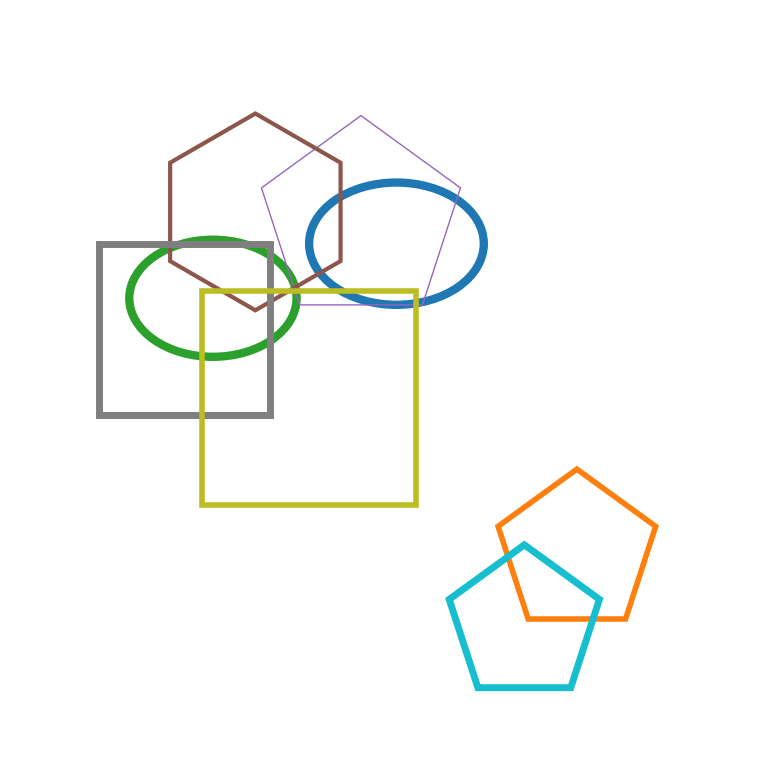[{"shape": "oval", "thickness": 3, "radius": 0.57, "center": [0.515, 0.684]}, {"shape": "pentagon", "thickness": 2, "radius": 0.54, "center": [0.749, 0.283]}, {"shape": "oval", "thickness": 3, "radius": 0.54, "center": [0.277, 0.613]}, {"shape": "pentagon", "thickness": 0.5, "radius": 0.68, "center": [0.469, 0.714]}, {"shape": "hexagon", "thickness": 1.5, "radius": 0.64, "center": [0.332, 0.725]}, {"shape": "square", "thickness": 2.5, "radius": 0.56, "center": [0.24, 0.572]}, {"shape": "square", "thickness": 2, "radius": 0.7, "center": [0.402, 0.483]}, {"shape": "pentagon", "thickness": 2.5, "radius": 0.51, "center": [0.681, 0.19]}]